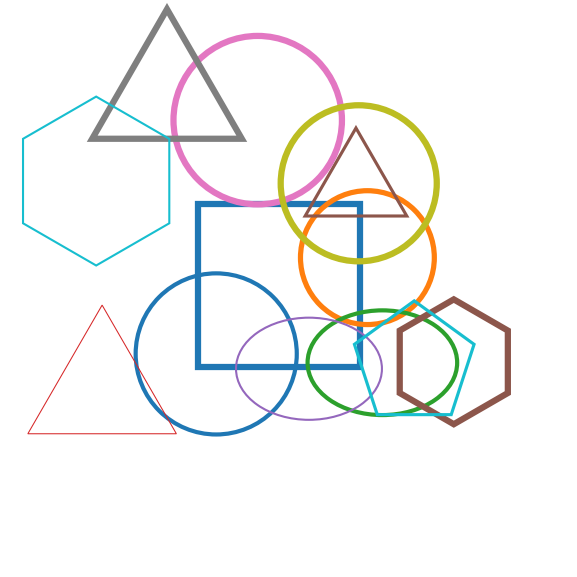[{"shape": "square", "thickness": 3, "radius": 0.7, "center": [0.483, 0.505]}, {"shape": "circle", "thickness": 2, "radius": 0.7, "center": [0.374, 0.386]}, {"shape": "circle", "thickness": 2.5, "radius": 0.58, "center": [0.636, 0.553]}, {"shape": "oval", "thickness": 2, "radius": 0.65, "center": [0.662, 0.371]}, {"shape": "triangle", "thickness": 0.5, "radius": 0.74, "center": [0.177, 0.322]}, {"shape": "oval", "thickness": 1, "radius": 0.63, "center": [0.535, 0.361]}, {"shape": "hexagon", "thickness": 3, "radius": 0.54, "center": [0.786, 0.373]}, {"shape": "triangle", "thickness": 1.5, "radius": 0.51, "center": [0.616, 0.676]}, {"shape": "circle", "thickness": 3, "radius": 0.73, "center": [0.446, 0.791]}, {"shape": "triangle", "thickness": 3, "radius": 0.75, "center": [0.289, 0.834]}, {"shape": "circle", "thickness": 3, "radius": 0.68, "center": [0.621, 0.682]}, {"shape": "pentagon", "thickness": 1.5, "radius": 0.54, "center": [0.717, 0.369]}, {"shape": "hexagon", "thickness": 1, "radius": 0.73, "center": [0.167, 0.686]}]